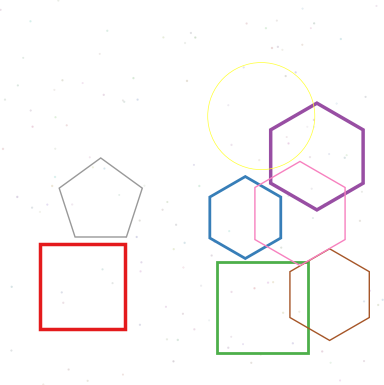[{"shape": "square", "thickness": 2.5, "radius": 0.55, "center": [0.215, 0.255]}, {"shape": "hexagon", "thickness": 2, "radius": 0.53, "center": [0.637, 0.435]}, {"shape": "square", "thickness": 2, "radius": 0.59, "center": [0.681, 0.201]}, {"shape": "hexagon", "thickness": 2.5, "radius": 0.69, "center": [0.823, 0.593]}, {"shape": "circle", "thickness": 0.5, "radius": 0.7, "center": [0.679, 0.698]}, {"shape": "hexagon", "thickness": 1, "radius": 0.6, "center": [0.856, 0.235]}, {"shape": "hexagon", "thickness": 1, "radius": 0.68, "center": [0.779, 0.445]}, {"shape": "pentagon", "thickness": 1, "radius": 0.57, "center": [0.262, 0.476]}]